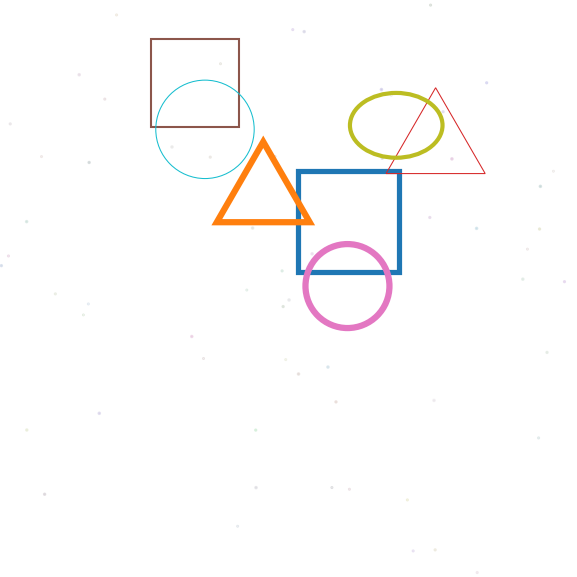[{"shape": "square", "thickness": 2.5, "radius": 0.44, "center": [0.604, 0.616]}, {"shape": "triangle", "thickness": 3, "radius": 0.46, "center": [0.456, 0.661]}, {"shape": "triangle", "thickness": 0.5, "radius": 0.5, "center": [0.754, 0.748]}, {"shape": "square", "thickness": 1, "radius": 0.38, "center": [0.338, 0.856]}, {"shape": "circle", "thickness": 3, "radius": 0.36, "center": [0.602, 0.504]}, {"shape": "oval", "thickness": 2, "radius": 0.4, "center": [0.686, 0.782]}, {"shape": "circle", "thickness": 0.5, "radius": 0.43, "center": [0.355, 0.775]}]